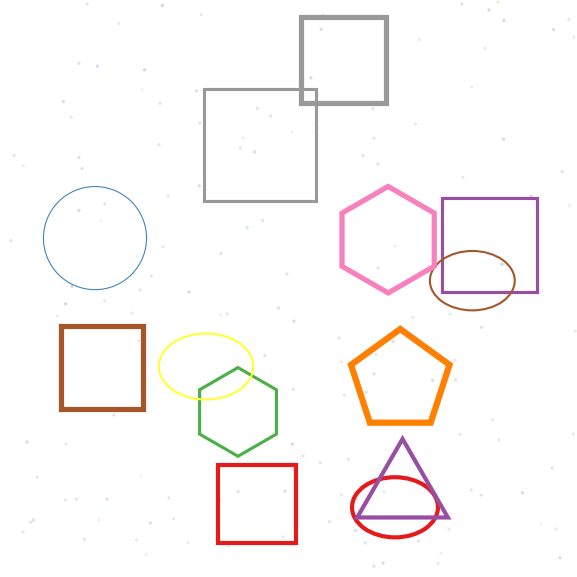[{"shape": "oval", "thickness": 2, "radius": 0.37, "center": [0.684, 0.121]}, {"shape": "square", "thickness": 2, "radius": 0.34, "center": [0.445, 0.126]}, {"shape": "circle", "thickness": 0.5, "radius": 0.45, "center": [0.165, 0.587]}, {"shape": "hexagon", "thickness": 1.5, "radius": 0.38, "center": [0.412, 0.286]}, {"shape": "triangle", "thickness": 2, "radius": 0.45, "center": [0.697, 0.148]}, {"shape": "square", "thickness": 1.5, "radius": 0.41, "center": [0.848, 0.575]}, {"shape": "pentagon", "thickness": 3, "radius": 0.45, "center": [0.693, 0.34]}, {"shape": "oval", "thickness": 1, "radius": 0.41, "center": [0.357, 0.365]}, {"shape": "square", "thickness": 2.5, "radius": 0.36, "center": [0.176, 0.363]}, {"shape": "oval", "thickness": 1, "radius": 0.37, "center": [0.818, 0.513]}, {"shape": "hexagon", "thickness": 2.5, "radius": 0.46, "center": [0.672, 0.584]}, {"shape": "square", "thickness": 2.5, "radius": 0.37, "center": [0.594, 0.895]}, {"shape": "square", "thickness": 1.5, "radius": 0.49, "center": [0.45, 0.748]}]